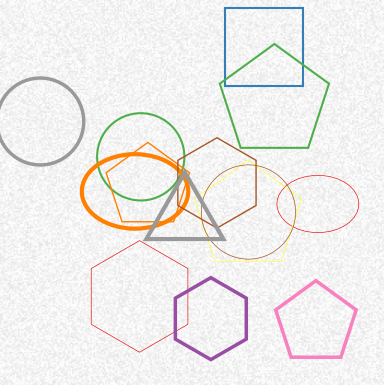[{"shape": "oval", "thickness": 0.5, "radius": 0.53, "center": [0.826, 0.47]}, {"shape": "hexagon", "thickness": 0.5, "radius": 0.72, "center": [0.362, 0.23]}, {"shape": "square", "thickness": 1.5, "radius": 0.51, "center": [0.685, 0.879]}, {"shape": "pentagon", "thickness": 1.5, "radius": 0.75, "center": [0.713, 0.737]}, {"shape": "circle", "thickness": 1.5, "radius": 0.57, "center": [0.366, 0.593]}, {"shape": "hexagon", "thickness": 2.5, "radius": 0.53, "center": [0.548, 0.172]}, {"shape": "pentagon", "thickness": 1, "radius": 0.57, "center": [0.384, 0.516]}, {"shape": "oval", "thickness": 3, "radius": 0.69, "center": [0.351, 0.503]}, {"shape": "pentagon", "thickness": 0.5, "radius": 0.73, "center": [0.644, 0.438]}, {"shape": "circle", "thickness": 0.5, "radius": 0.61, "center": [0.645, 0.449]}, {"shape": "hexagon", "thickness": 1, "radius": 0.59, "center": [0.564, 0.525]}, {"shape": "pentagon", "thickness": 2.5, "radius": 0.55, "center": [0.821, 0.161]}, {"shape": "triangle", "thickness": 3, "radius": 0.58, "center": [0.48, 0.437]}, {"shape": "circle", "thickness": 2.5, "radius": 0.56, "center": [0.105, 0.684]}]